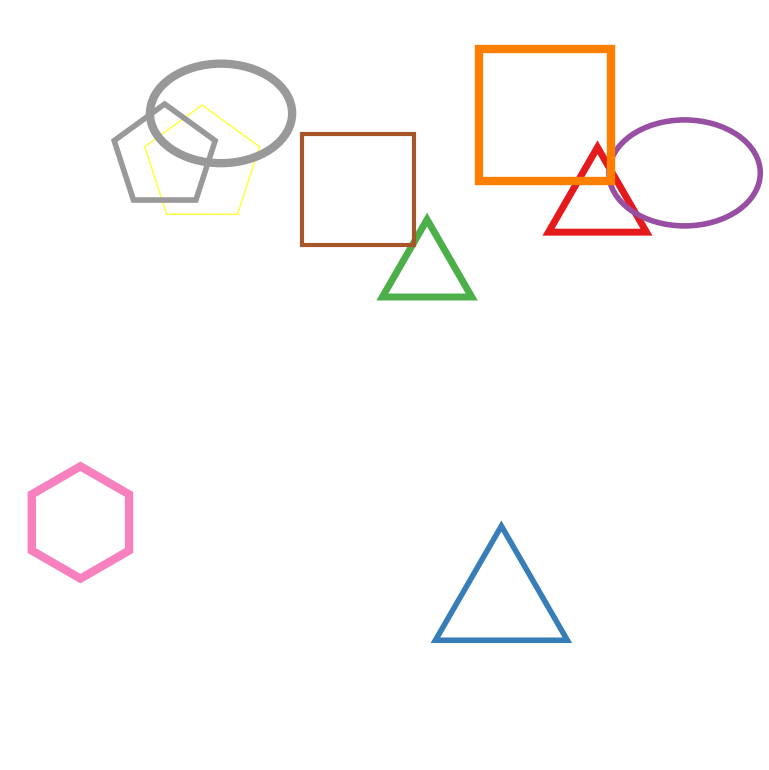[{"shape": "triangle", "thickness": 2.5, "radius": 0.37, "center": [0.776, 0.735]}, {"shape": "triangle", "thickness": 2, "radius": 0.49, "center": [0.651, 0.218]}, {"shape": "triangle", "thickness": 2.5, "radius": 0.34, "center": [0.555, 0.648]}, {"shape": "oval", "thickness": 2, "radius": 0.49, "center": [0.889, 0.775]}, {"shape": "square", "thickness": 3, "radius": 0.43, "center": [0.708, 0.851]}, {"shape": "pentagon", "thickness": 0.5, "radius": 0.39, "center": [0.263, 0.785]}, {"shape": "square", "thickness": 1.5, "radius": 0.36, "center": [0.465, 0.754]}, {"shape": "hexagon", "thickness": 3, "radius": 0.36, "center": [0.104, 0.321]}, {"shape": "oval", "thickness": 3, "radius": 0.46, "center": [0.287, 0.853]}, {"shape": "pentagon", "thickness": 2, "radius": 0.34, "center": [0.214, 0.796]}]